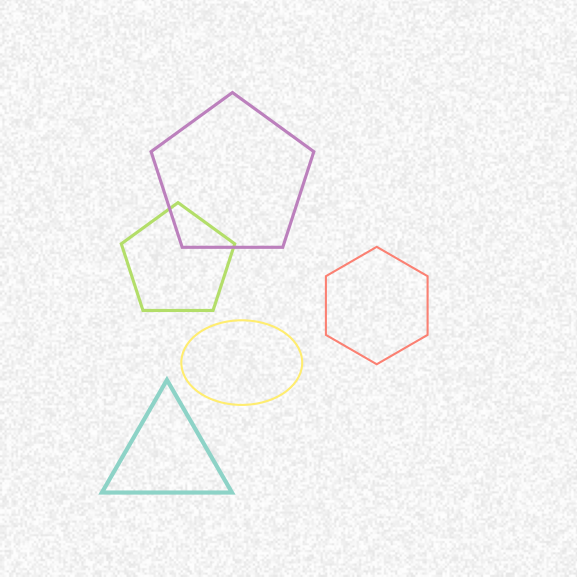[{"shape": "triangle", "thickness": 2, "radius": 0.65, "center": [0.289, 0.211]}, {"shape": "hexagon", "thickness": 1, "radius": 0.51, "center": [0.652, 0.47]}, {"shape": "pentagon", "thickness": 1.5, "radius": 0.52, "center": [0.308, 0.545]}, {"shape": "pentagon", "thickness": 1.5, "radius": 0.74, "center": [0.403, 0.691]}, {"shape": "oval", "thickness": 1, "radius": 0.52, "center": [0.419, 0.371]}]